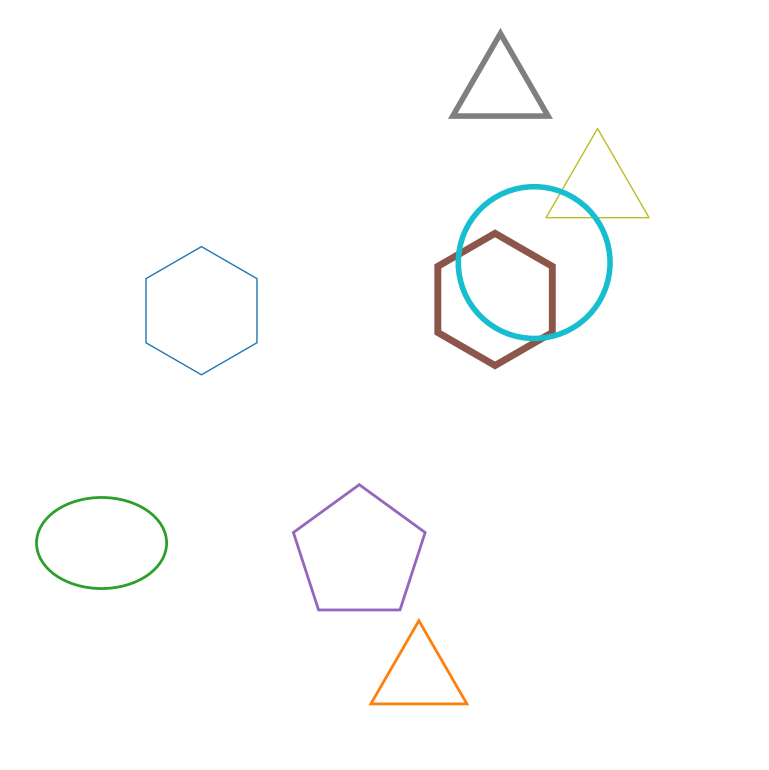[{"shape": "hexagon", "thickness": 0.5, "radius": 0.42, "center": [0.262, 0.596]}, {"shape": "triangle", "thickness": 1, "radius": 0.36, "center": [0.544, 0.122]}, {"shape": "oval", "thickness": 1, "radius": 0.42, "center": [0.132, 0.295]}, {"shape": "pentagon", "thickness": 1, "radius": 0.45, "center": [0.467, 0.281]}, {"shape": "hexagon", "thickness": 2.5, "radius": 0.43, "center": [0.643, 0.611]}, {"shape": "triangle", "thickness": 2, "radius": 0.36, "center": [0.65, 0.885]}, {"shape": "triangle", "thickness": 0.5, "radius": 0.39, "center": [0.776, 0.756]}, {"shape": "circle", "thickness": 2, "radius": 0.49, "center": [0.694, 0.659]}]